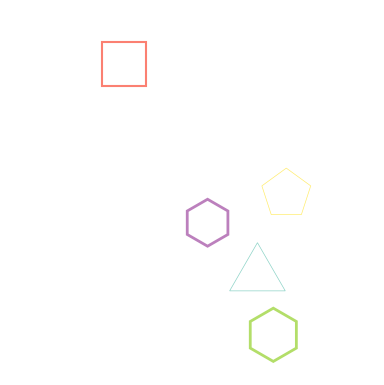[{"shape": "triangle", "thickness": 0.5, "radius": 0.42, "center": [0.669, 0.286]}, {"shape": "square", "thickness": 1.5, "radius": 0.29, "center": [0.322, 0.834]}, {"shape": "hexagon", "thickness": 2, "radius": 0.35, "center": [0.71, 0.13]}, {"shape": "hexagon", "thickness": 2, "radius": 0.3, "center": [0.539, 0.421]}, {"shape": "pentagon", "thickness": 0.5, "radius": 0.33, "center": [0.744, 0.497]}]